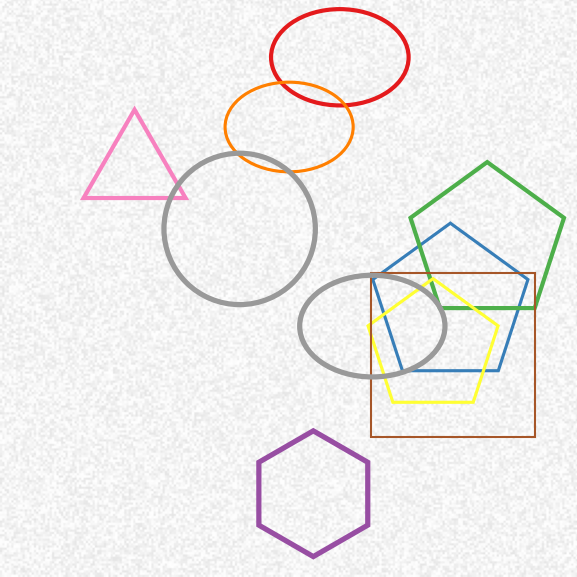[{"shape": "oval", "thickness": 2, "radius": 0.6, "center": [0.588, 0.9]}, {"shape": "pentagon", "thickness": 1.5, "radius": 0.71, "center": [0.78, 0.471]}, {"shape": "pentagon", "thickness": 2, "radius": 0.7, "center": [0.844, 0.579]}, {"shape": "hexagon", "thickness": 2.5, "radius": 0.54, "center": [0.543, 0.144]}, {"shape": "oval", "thickness": 1.5, "radius": 0.55, "center": [0.501, 0.779]}, {"shape": "pentagon", "thickness": 1.5, "radius": 0.59, "center": [0.75, 0.398]}, {"shape": "square", "thickness": 1, "radius": 0.71, "center": [0.784, 0.385]}, {"shape": "triangle", "thickness": 2, "radius": 0.51, "center": [0.233, 0.707]}, {"shape": "circle", "thickness": 2.5, "radius": 0.66, "center": [0.415, 0.603]}, {"shape": "oval", "thickness": 2.5, "radius": 0.63, "center": [0.645, 0.434]}]